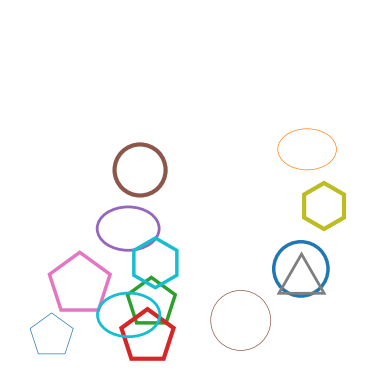[{"shape": "pentagon", "thickness": 0.5, "radius": 0.29, "center": [0.134, 0.128]}, {"shape": "circle", "thickness": 2.5, "radius": 0.35, "center": [0.781, 0.302]}, {"shape": "oval", "thickness": 0.5, "radius": 0.38, "center": [0.798, 0.612]}, {"shape": "pentagon", "thickness": 2.5, "radius": 0.33, "center": [0.393, 0.214]}, {"shape": "pentagon", "thickness": 3, "radius": 0.36, "center": [0.383, 0.126]}, {"shape": "oval", "thickness": 2, "radius": 0.4, "center": [0.333, 0.406]}, {"shape": "circle", "thickness": 3, "radius": 0.33, "center": [0.364, 0.559]}, {"shape": "circle", "thickness": 0.5, "radius": 0.39, "center": [0.625, 0.168]}, {"shape": "pentagon", "thickness": 2.5, "radius": 0.41, "center": [0.207, 0.262]}, {"shape": "triangle", "thickness": 2, "radius": 0.34, "center": [0.783, 0.272]}, {"shape": "hexagon", "thickness": 3, "radius": 0.3, "center": [0.842, 0.465]}, {"shape": "oval", "thickness": 2, "radius": 0.4, "center": [0.334, 0.182]}, {"shape": "hexagon", "thickness": 2.5, "radius": 0.32, "center": [0.404, 0.317]}]